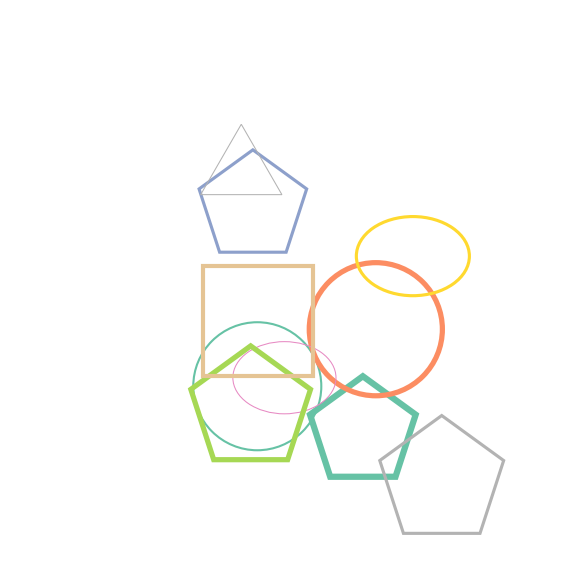[{"shape": "pentagon", "thickness": 3, "radius": 0.48, "center": [0.628, 0.251]}, {"shape": "circle", "thickness": 1, "radius": 0.55, "center": [0.446, 0.33]}, {"shape": "circle", "thickness": 2.5, "radius": 0.58, "center": [0.651, 0.429]}, {"shape": "pentagon", "thickness": 1.5, "radius": 0.49, "center": [0.438, 0.642]}, {"shape": "oval", "thickness": 0.5, "radius": 0.45, "center": [0.493, 0.345]}, {"shape": "pentagon", "thickness": 2.5, "radius": 0.54, "center": [0.434, 0.291]}, {"shape": "oval", "thickness": 1.5, "radius": 0.49, "center": [0.715, 0.556]}, {"shape": "square", "thickness": 2, "radius": 0.48, "center": [0.447, 0.443]}, {"shape": "triangle", "thickness": 0.5, "radius": 0.41, "center": [0.418, 0.703]}, {"shape": "pentagon", "thickness": 1.5, "radius": 0.56, "center": [0.765, 0.167]}]